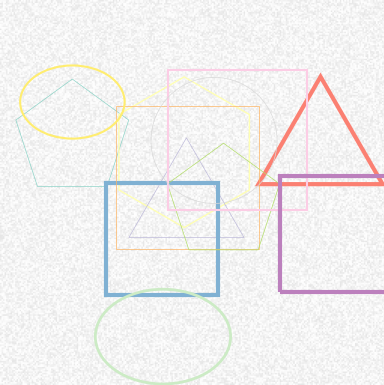[{"shape": "pentagon", "thickness": 0.5, "radius": 0.77, "center": [0.188, 0.641]}, {"shape": "hexagon", "thickness": 1, "radius": 0.98, "center": [0.478, 0.605]}, {"shape": "triangle", "thickness": 0.5, "radius": 0.86, "center": [0.484, 0.469]}, {"shape": "triangle", "thickness": 3, "radius": 0.93, "center": [0.833, 0.615]}, {"shape": "square", "thickness": 3, "radius": 0.73, "center": [0.422, 0.38]}, {"shape": "square", "thickness": 0.5, "radius": 0.93, "center": [0.488, 0.539]}, {"shape": "pentagon", "thickness": 0.5, "radius": 0.77, "center": [0.581, 0.475]}, {"shape": "square", "thickness": 1.5, "radius": 0.9, "center": [0.617, 0.637]}, {"shape": "circle", "thickness": 0.5, "radius": 0.82, "center": [0.556, 0.635]}, {"shape": "square", "thickness": 3, "radius": 0.75, "center": [0.877, 0.392]}, {"shape": "oval", "thickness": 2, "radius": 0.88, "center": [0.423, 0.126]}, {"shape": "oval", "thickness": 1.5, "radius": 0.68, "center": [0.188, 0.735]}]